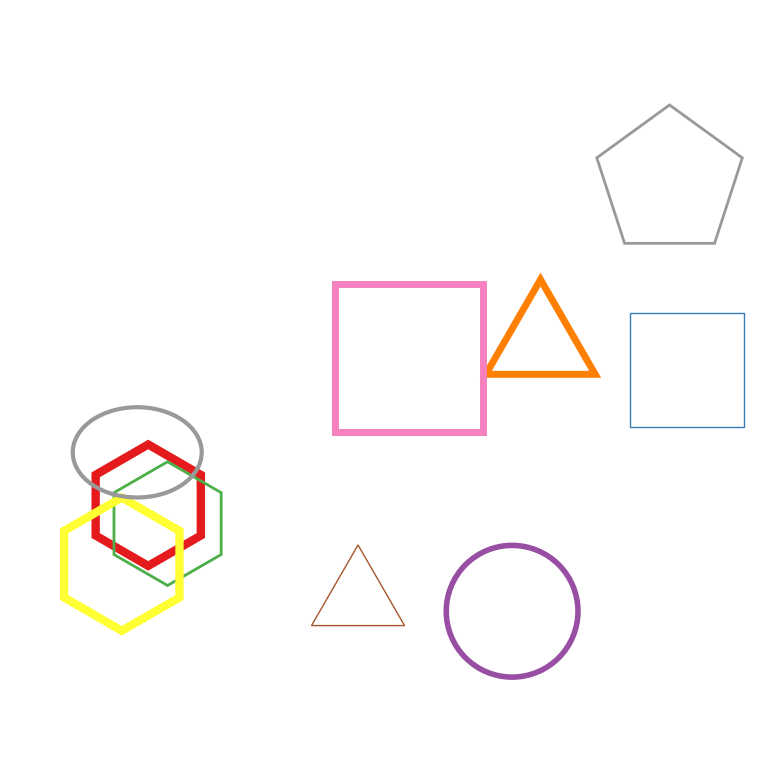[{"shape": "hexagon", "thickness": 3, "radius": 0.39, "center": [0.193, 0.344]}, {"shape": "square", "thickness": 0.5, "radius": 0.37, "center": [0.892, 0.519]}, {"shape": "hexagon", "thickness": 1, "radius": 0.4, "center": [0.218, 0.32]}, {"shape": "circle", "thickness": 2, "radius": 0.43, "center": [0.665, 0.206]}, {"shape": "triangle", "thickness": 2.5, "radius": 0.41, "center": [0.702, 0.555]}, {"shape": "hexagon", "thickness": 3, "radius": 0.43, "center": [0.158, 0.267]}, {"shape": "triangle", "thickness": 0.5, "radius": 0.35, "center": [0.465, 0.222]}, {"shape": "square", "thickness": 2.5, "radius": 0.48, "center": [0.531, 0.535]}, {"shape": "pentagon", "thickness": 1, "radius": 0.5, "center": [0.87, 0.764]}, {"shape": "oval", "thickness": 1.5, "radius": 0.42, "center": [0.178, 0.413]}]